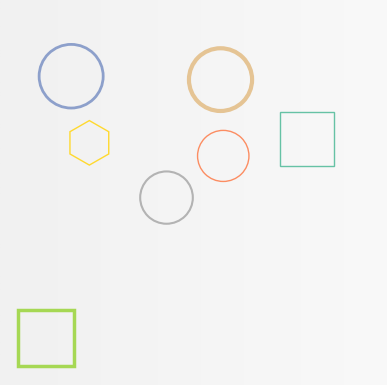[{"shape": "square", "thickness": 1, "radius": 0.35, "center": [0.792, 0.64]}, {"shape": "circle", "thickness": 1, "radius": 0.33, "center": [0.576, 0.595]}, {"shape": "circle", "thickness": 2, "radius": 0.41, "center": [0.184, 0.802]}, {"shape": "square", "thickness": 2.5, "radius": 0.36, "center": [0.12, 0.121]}, {"shape": "hexagon", "thickness": 1, "radius": 0.29, "center": [0.231, 0.629]}, {"shape": "circle", "thickness": 3, "radius": 0.41, "center": [0.569, 0.793]}, {"shape": "circle", "thickness": 1.5, "radius": 0.34, "center": [0.43, 0.487]}]